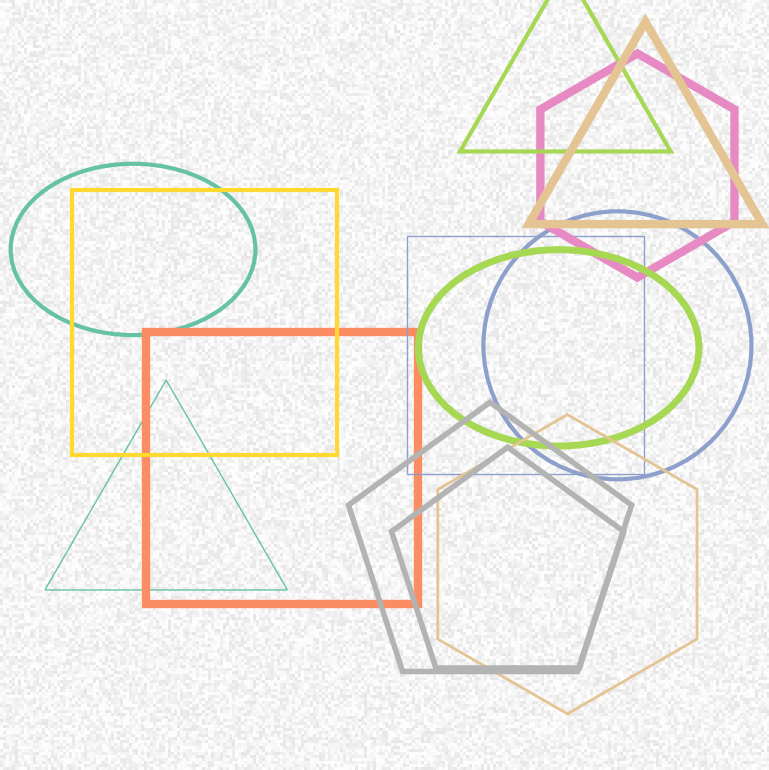[{"shape": "triangle", "thickness": 0.5, "radius": 0.91, "center": [0.216, 0.325]}, {"shape": "oval", "thickness": 1.5, "radius": 0.79, "center": [0.173, 0.676]}, {"shape": "square", "thickness": 3, "radius": 0.88, "center": [0.366, 0.392]}, {"shape": "square", "thickness": 0.5, "radius": 0.77, "center": [0.682, 0.54]}, {"shape": "circle", "thickness": 1.5, "radius": 0.87, "center": [0.802, 0.552]}, {"shape": "hexagon", "thickness": 3, "radius": 0.73, "center": [0.828, 0.785]}, {"shape": "oval", "thickness": 2.5, "radius": 0.91, "center": [0.726, 0.548]}, {"shape": "triangle", "thickness": 1.5, "radius": 0.79, "center": [0.734, 0.882]}, {"shape": "square", "thickness": 1.5, "radius": 0.86, "center": [0.265, 0.581]}, {"shape": "hexagon", "thickness": 1, "radius": 0.97, "center": [0.737, 0.267]}, {"shape": "triangle", "thickness": 3, "radius": 0.88, "center": [0.838, 0.797]}, {"shape": "pentagon", "thickness": 2, "radius": 0.79, "center": [0.659, 0.261]}, {"shape": "pentagon", "thickness": 2, "radius": 0.97, "center": [0.636, 0.284]}]